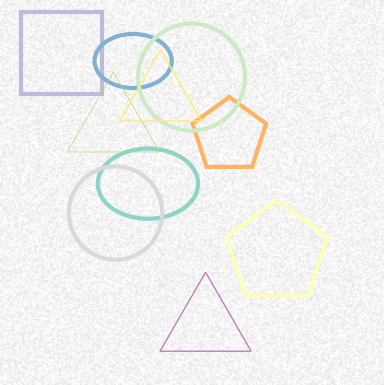[{"shape": "oval", "thickness": 3, "radius": 0.65, "center": [0.384, 0.523]}, {"shape": "pentagon", "thickness": 2.5, "radius": 0.69, "center": [0.719, 0.343]}, {"shape": "square", "thickness": 3, "radius": 0.53, "center": [0.16, 0.862]}, {"shape": "oval", "thickness": 3, "radius": 0.5, "center": [0.346, 0.842]}, {"shape": "pentagon", "thickness": 3, "radius": 0.5, "center": [0.596, 0.648]}, {"shape": "triangle", "thickness": 0.5, "radius": 0.69, "center": [0.295, 0.674]}, {"shape": "circle", "thickness": 3, "radius": 0.61, "center": [0.3, 0.447]}, {"shape": "triangle", "thickness": 1, "radius": 0.68, "center": [0.534, 0.156]}, {"shape": "circle", "thickness": 3, "radius": 0.69, "center": [0.498, 0.8]}, {"shape": "triangle", "thickness": 1, "radius": 0.62, "center": [0.417, 0.747]}]